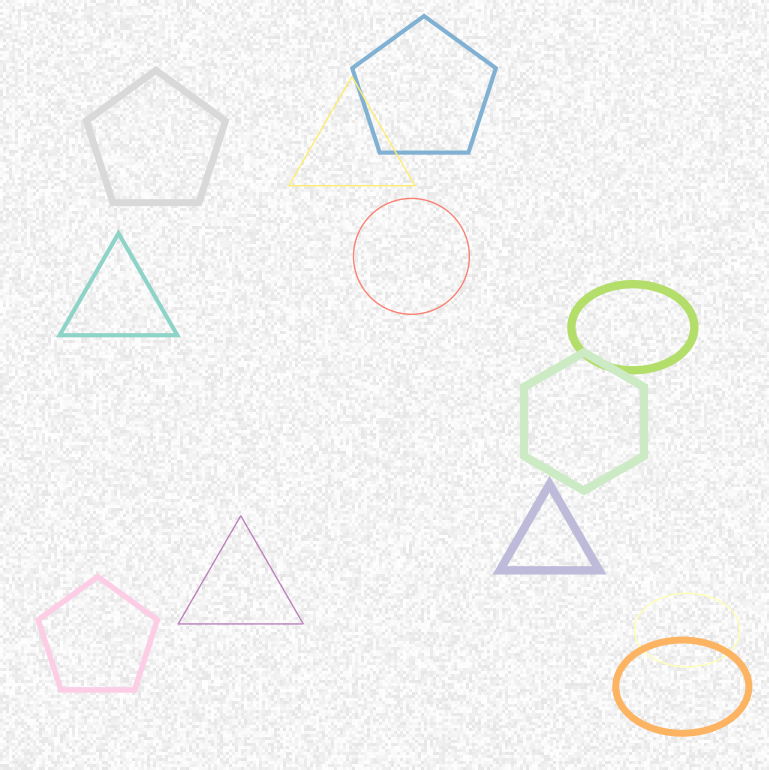[{"shape": "triangle", "thickness": 1.5, "radius": 0.44, "center": [0.154, 0.609]}, {"shape": "oval", "thickness": 0.5, "radius": 0.34, "center": [0.892, 0.182]}, {"shape": "triangle", "thickness": 3, "radius": 0.37, "center": [0.714, 0.297]}, {"shape": "circle", "thickness": 0.5, "radius": 0.38, "center": [0.534, 0.667]}, {"shape": "pentagon", "thickness": 1.5, "radius": 0.49, "center": [0.551, 0.881]}, {"shape": "oval", "thickness": 2.5, "radius": 0.43, "center": [0.886, 0.108]}, {"shape": "oval", "thickness": 3, "radius": 0.4, "center": [0.822, 0.575]}, {"shape": "pentagon", "thickness": 2, "radius": 0.41, "center": [0.127, 0.17]}, {"shape": "pentagon", "thickness": 2.5, "radius": 0.48, "center": [0.202, 0.814]}, {"shape": "triangle", "thickness": 0.5, "radius": 0.47, "center": [0.313, 0.237]}, {"shape": "hexagon", "thickness": 3, "radius": 0.45, "center": [0.758, 0.453]}, {"shape": "triangle", "thickness": 0.5, "radius": 0.47, "center": [0.457, 0.806]}]